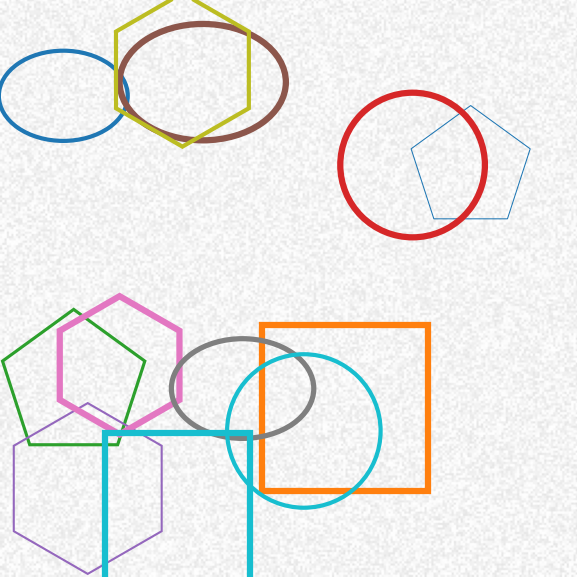[{"shape": "oval", "thickness": 2, "radius": 0.56, "center": [0.11, 0.833]}, {"shape": "pentagon", "thickness": 0.5, "radius": 0.54, "center": [0.815, 0.708]}, {"shape": "square", "thickness": 3, "radius": 0.72, "center": [0.598, 0.293]}, {"shape": "pentagon", "thickness": 1.5, "radius": 0.65, "center": [0.128, 0.334]}, {"shape": "circle", "thickness": 3, "radius": 0.63, "center": [0.714, 0.713]}, {"shape": "hexagon", "thickness": 1, "radius": 0.74, "center": [0.152, 0.153]}, {"shape": "oval", "thickness": 3, "radius": 0.72, "center": [0.351, 0.857]}, {"shape": "hexagon", "thickness": 3, "radius": 0.6, "center": [0.207, 0.367]}, {"shape": "oval", "thickness": 2.5, "radius": 0.62, "center": [0.42, 0.326]}, {"shape": "hexagon", "thickness": 2, "radius": 0.66, "center": [0.316, 0.878]}, {"shape": "square", "thickness": 3, "radius": 0.63, "center": [0.307, 0.123]}, {"shape": "circle", "thickness": 2, "radius": 0.66, "center": [0.526, 0.253]}]